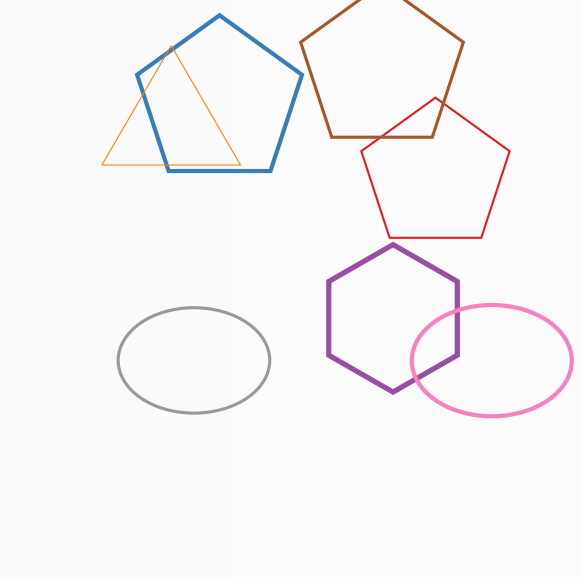[{"shape": "pentagon", "thickness": 1, "radius": 0.67, "center": [0.749, 0.696]}, {"shape": "pentagon", "thickness": 2, "radius": 0.75, "center": [0.378, 0.824]}, {"shape": "hexagon", "thickness": 2.5, "radius": 0.64, "center": [0.676, 0.448]}, {"shape": "triangle", "thickness": 0.5, "radius": 0.69, "center": [0.295, 0.782]}, {"shape": "pentagon", "thickness": 1.5, "radius": 0.74, "center": [0.657, 0.881]}, {"shape": "oval", "thickness": 2, "radius": 0.69, "center": [0.846, 0.375]}, {"shape": "oval", "thickness": 1.5, "radius": 0.65, "center": [0.334, 0.375]}]